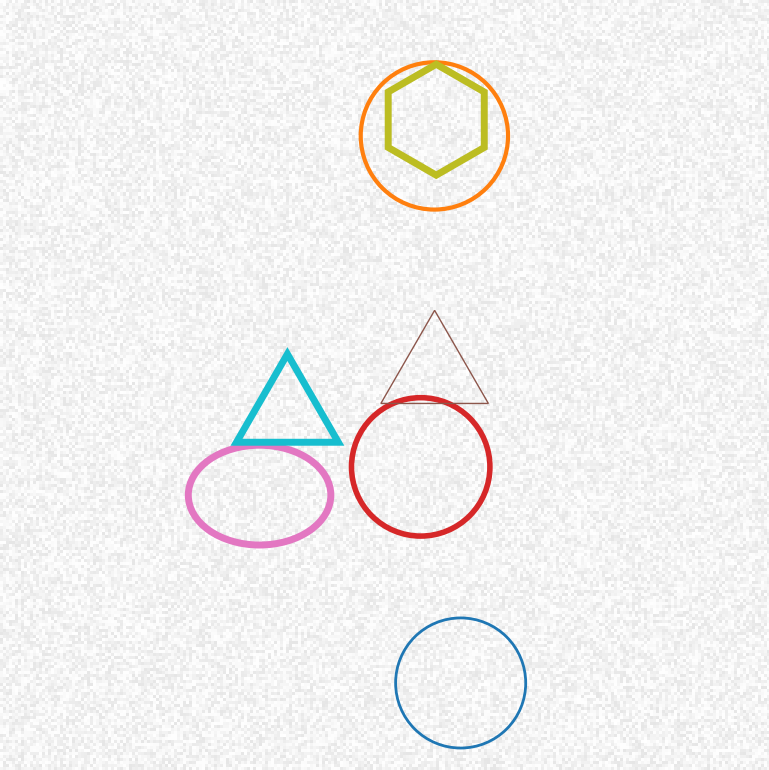[{"shape": "circle", "thickness": 1, "radius": 0.42, "center": [0.598, 0.113]}, {"shape": "circle", "thickness": 1.5, "radius": 0.48, "center": [0.564, 0.823]}, {"shape": "circle", "thickness": 2, "radius": 0.45, "center": [0.546, 0.394]}, {"shape": "triangle", "thickness": 0.5, "radius": 0.4, "center": [0.564, 0.516]}, {"shape": "oval", "thickness": 2.5, "radius": 0.46, "center": [0.337, 0.357]}, {"shape": "hexagon", "thickness": 2.5, "radius": 0.36, "center": [0.567, 0.845]}, {"shape": "triangle", "thickness": 2.5, "radius": 0.38, "center": [0.373, 0.464]}]